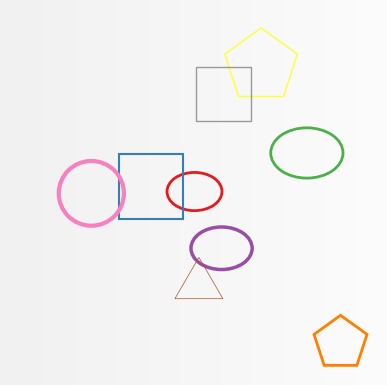[{"shape": "oval", "thickness": 2, "radius": 0.35, "center": [0.502, 0.503]}, {"shape": "square", "thickness": 1.5, "radius": 0.42, "center": [0.39, 0.515]}, {"shape": "oval", "thickness": 2, "radius": 0.47, "center": [0.792, 0.603]}, {"shape": "oval", "thickness": 2.5, "radius": 0.39, "center": [0.572, 0.355]}, {"shape": "pentagon", "thickness": 2, "radius": 0.36, "center": [0.879, 0.109]}, {"shape": "pentagon", "thickness": 1, "radius": 0.49, "center": [0.674, 0.829]}, {"shape": "triangle", "thickness": 0.5, "radius": 0.36, "center": [0.513, 0.26]}, {"shape": "circle", "thickness": 3, "radius": 0.42, "center": [0.236, 0.498]}, {"shape": "square", "thickness": 1, "radius": 0.35, "center": [0.577, 0.757]}]